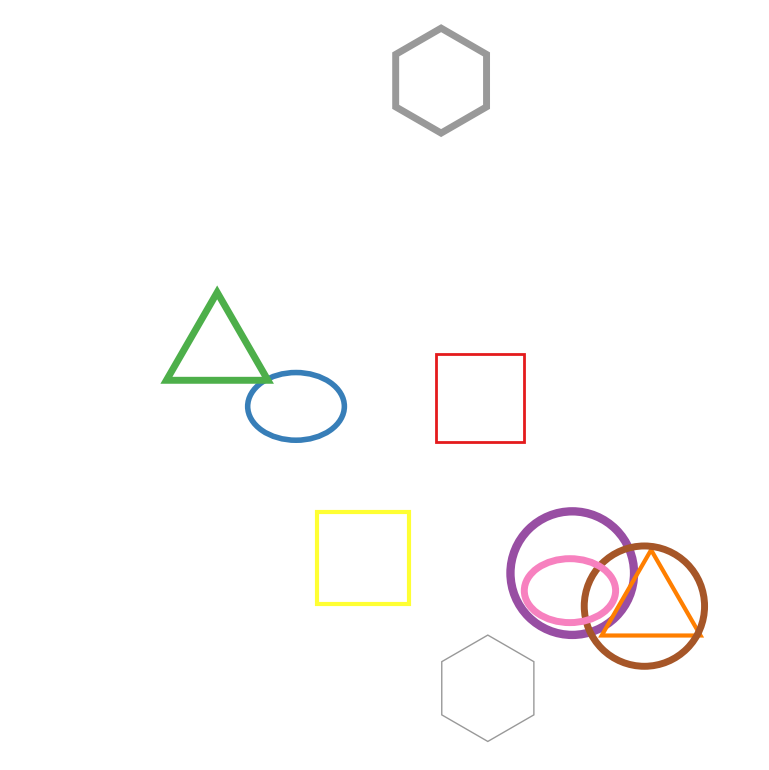[{"shape": "square", "thickness": 1, "radius": 0.29, "center": [0.624, 0.483]}, {"shape": "oval", "thickness": 2, "radius": 0.31, "center": [0.384, 0.472]}, {"shape": "triangle", "thickness": 2.5, "radius": 0.38, "center": [0.282, 0.544]}, {"shape": "circle", "thickness": 3, "radius": 0.4, "center": [0.743, 0.256]}, {"shape": "triangle", "thickness": 1.5, "radius": 0.37, "center": [0.846, 0.212]}, {"shape": "square", "thickness": 1.5, "radius": 0.3, "center": [0.472, 0.276]}, {"shape": "circle", "thickness": 2.5, "radius": 0.39, "center": [0.837, 0.213]}, {"shape": "oval", "thickness": 2.5, "radius": 0.3, "center": [0.74, 0.233]}, {"shape": "hexagon", "thickness": 0.5, "radius": 0.35, "center": [0.634, 0.106]}, {"shape": "hexagon", "thickness": 2.5, "radius": 0.34, "center": [0.573, 0.895]}]